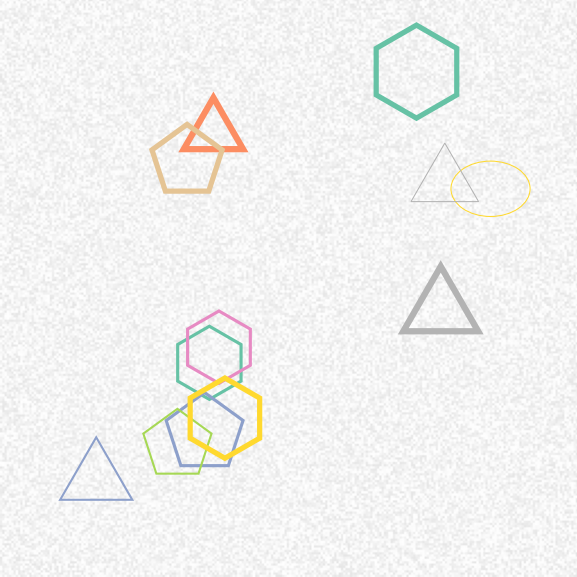[{"shape": "hexagon", "thickness": 1.5, "radius": 0.32, "center": [0.363, 0.371]}, {"shape": "hexagon", "thickness": 2.5, "radius": 0.4, "center": [0.721, 0.875]}, {"shape": "triangle", "thickness": 3, "radius": 0.3, "center": [0.37, 0.771]}, {"shape": "pentagon", "thickness": 1.5, "radius": 0.35, "center": [0.354, 0.249]}, {"shape": "triangle", "thickness": 1, "radius": 0.36, "center": [0.167, 0.17]}, {"shape": "hexagon", "thickness": 1.5, "radius": 0.31, "center": [0.379, 0.398]}, {"shape": "pentagon", "thickness": 1, "radius": 0.31, "center": [0.307, 0.229]}, {"shape": "hexagon", "thickness": 2.5, "radius": 0.35, "center": [0.389, 0.275]}, {"shape": "oval", "thickness": 0.5, "radius": 0.34, "center": [0.849, 0.672]}, {"shape": "pentagon", "thickness": 2.5, "radius": 0.32, "center": [0.324, 0.72]}, {"shape": "triangle", "thickness": 0.5, "radius": 0.34, "center": [0.77, 0.684]}, {"shape": "triangle", "thickness": 3, "radius": 0.37, "center": [0.763, 0.463]}]